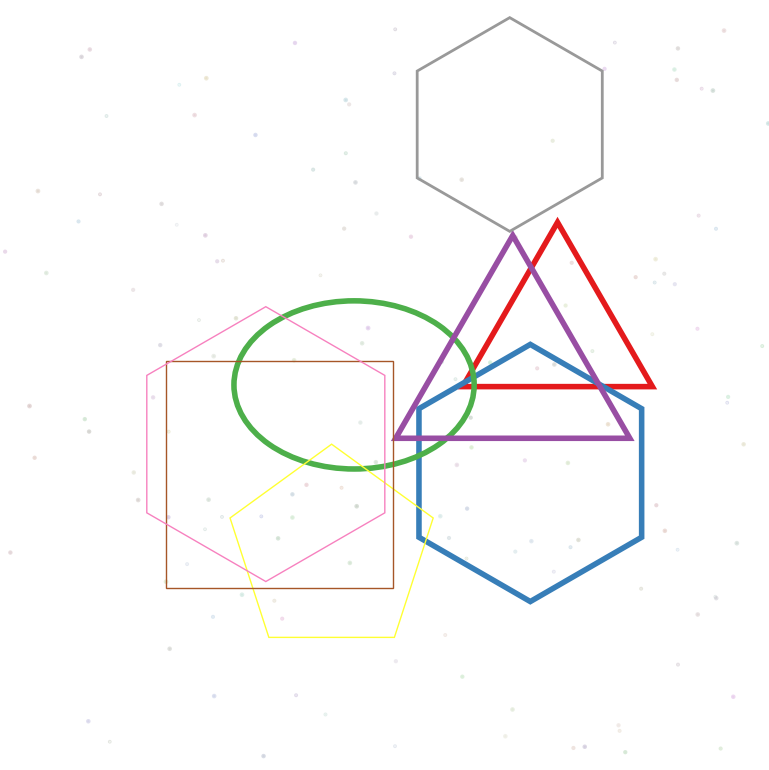[{"shape": "triangle", "thickness": 2, "radius": 0.71, "center": [0.724, 0.569]}, {"shape": "hexagon", "thickness": 2, "radius": 0.83, "center": [0.689, 0.386]}, {"shape": "oval", "thickness": 2, "radius": 0.78, "center": [0.46, 0.5]}, {"shape": "triangle", "thickness": 2, "radius": 0.88, "center": [0.666, 0.519]}, {"shape": "pentagon", "thickness": 0.5, "radius": 0.69, "center": [0.431, 0.284]}, {"shape": "square", "thickness": 0.5, "radius": 0.74, "center": [0.363, 0.384]}, {"shape": "hexagon", "thickness": 0.5, "radius": 0.89, "center": [0.345, 0.423]}, {"shape": "hexagon", "thickness": 1, "radius": 0.69, "center": [0.662, 0.838]}]